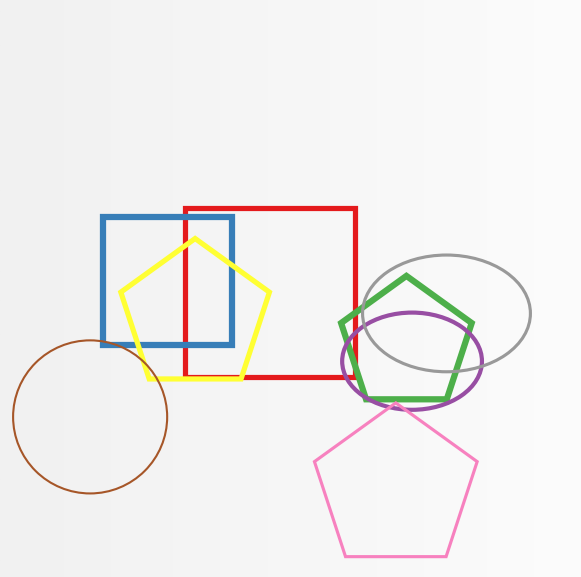[{"shape": "square", "thickness": 2.5, "radius": 0.73, "center": [0.464, 0.493]}, {"shape": "square", "thickness": 3, "radius": 0.55, "center": [0.289, 0.512]}, {"shape": "pentagon", "thickness": 3, "radius": 0.59, "center": [0.699, 0.403]}, {"shape": "oval", "thickness": 2, "radius": 0.6, "center": [0.709, 0.374]}, {"shape": "pentagon", "thickness": 2.5, "radius": 0.67, "center": [0.336, 0.452]}, {"shape": "circle", "thickness": 1, "radius": 0.66, "center": [0.155, 0.277]}, {"shape": "pentagon", "thickness": 1.5, "radius": 0.74, "center": [0.681, 0.154]}, {"shape": "oval", "thickness": 1.5, "radius": 0.72, "center": [0.768, 0.456]}]